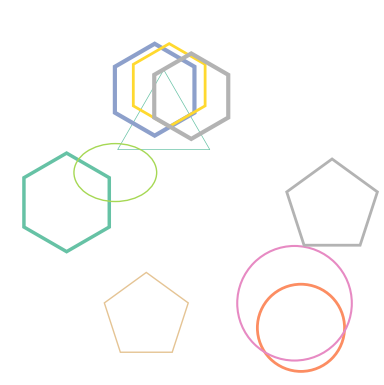[{"shape": "triangle", "thickness": 0.5, "radius": 0.69, "center": [0.425, 0.68]}, {"shape": "hexagon", "thickness": 2.5, "radius": 0.64, "center": [0.173, 0.474]}, {"shape": "circle", "thickness": 2, "radius": 0.57, "center": [0.782, 0.149]}, {"shape": "hexagon", "thickness": 3, "radius": 0.6, "center": [0.402, 0.767]}, {"shape": "circle", "thickness": 1.5, "radius": 0.74, "center": [0.765, 0.212]}, {"shape": "oval", "thickness": 1, "radius": 0.54, "center": [0.3, 0.552]}, {"shape": "hexagon", "thickness": 2, "radius": 0.54, "center": [0.44, 0.779]}, {"shape": "pentagon", "thickness": 1, "radius": 0.57, "center": [0.38, 0.178]}, {"shape": "hexagon", "thickness": 3, "radius": 0.55, "center": [0.497, 0.75]}, {"shape": "pentagon", "thickness": 2, "radius": 0.62, "center": [0.863, 0.463]}]